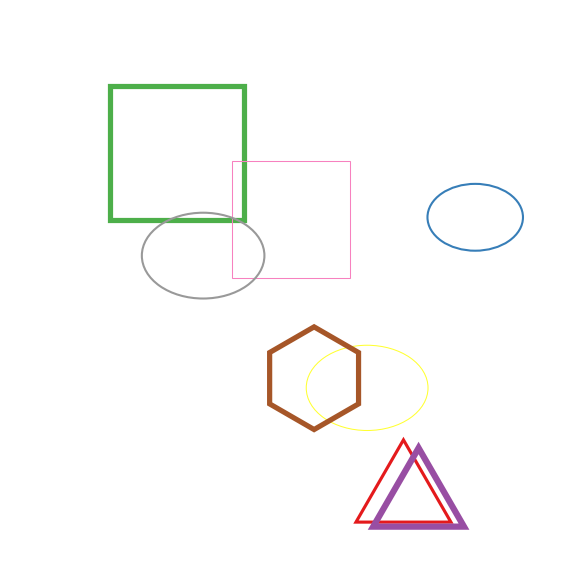[{"shape": "triangle", "thickness": 1.5, "radius": 0.47, "center": [0.699, 0.143]}, {"shape": "oval", "thickness": 1, "radius": 0.41, "center": [0.823, 0.623]}, {"shape": "square", "thickness": 2.5, "radius": 0.58, "center": [0.307, 0.735]}, {"shape": "triangle", "thickness": 3, "radius": 0.45, "center": [0.725, 0.133]}, {"shape": "oval", "thickness": 0.5, "radius": 0.53, "center": [0.636, 0.327]}, {"shape": "hexagon", "thickness": 2.5, "radius": 0.44, "center": [0.544, 0.344]}, {"shape": "square", "thickness": 0.5, "radius": 0.51, "center": [0.504, 0.619]}, {"shape": "oval", "thickness": 1, "radius": 0.53, "center": [0.352, 0.557]}]